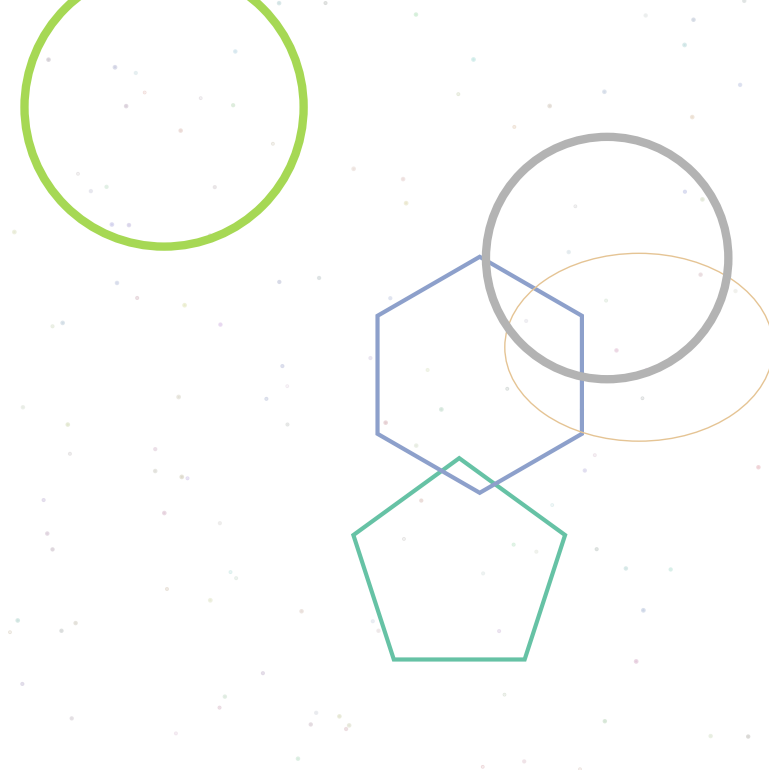[{"shape": "pentagon", "thickness": 1.5, "radius": 0.72, "center": [0.596, 0.26]}, {"shape": "hexagon", "thickness": 1.5, "radius": 0.77, "center": [0.623, 0.513]}, {"shape": "circle", "thickness": 3, "radius": 0.91, "center": [0.213, 0.861]}, {"shape": "oval", "thickness": 0.5, "radius": 0.87, "center": [0.83, 0.549]}, {"shape": "circle", "thickness": 3, "radius": 0.79, "center": [0.789, 0.665]}]